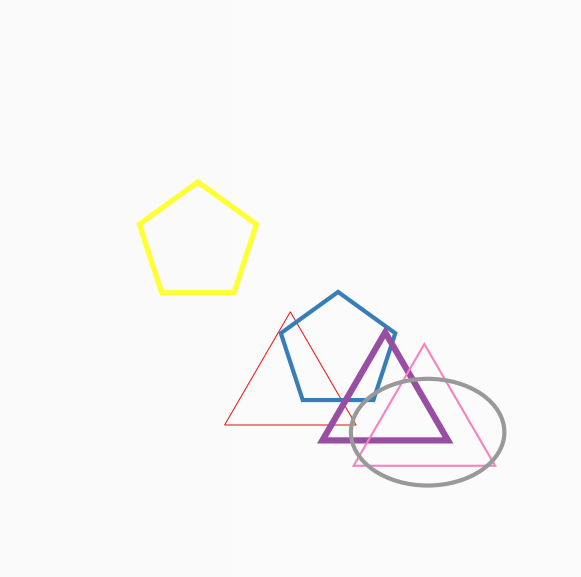[{"shape": "triangle", "thickness": 0.5, "radius": 0.65, "center": [0.499, 0.329]}, {"shape": "pentagon", "thickness": 2, "radius": 0.52, "center": [0.582, 0.39]}, {"shape": "triangle", "thickness": 3, "radius": 0.62, "center": [0.663, 0.299]}, {"shape": "pentagon", "thickness": 2.5, "radius": 0.53, "center": [0.34, 0.578]}, {"shape": "triangle", "thickness": 1, "radius": 0.7, "center": [0.73, 0.263]}, {"shape": "oval", "thickness": 2, "radius": 0.66, "center": [0.736, 0.251]}]